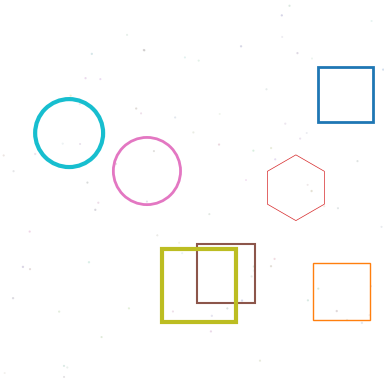[{"shape": "square", "thickness": 2, "radius": 0.35, "center": [0.898, 0.755]}, {"shape": "square", "thickness": 1, "radius": 0.37, "center": [0.887, 0.243]}, {"shape": "hexagon", "thickness": 0.5, "radius": 0.43, "center": [0.769, 0.512]}, {"shape": "square", "thickness": 1.5, "radius": 0.38, "center": [0.588, 0.289]}, {"shape": "circle", "thickness": 2, "radius": 0.44, "center": [0.382, 0.556]}, {"shape": "square", "thickness": 3, "radius": 0.48, "center": [0.517, 0.258]}, {"shape": "circle", "thickness": 3, "radius": 0.44, "center": [0.18, 0.654]}]